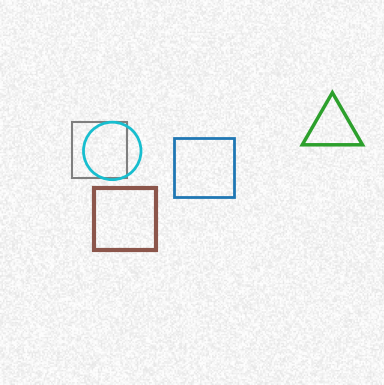[{"shape": "square", "thickness": 2, "radius": 0.39, "center": [0.53, 0.566]}, {"shape": "triangle", "thickness": 2.5, "radius": 0.45, "center": [0.863, 0.669]}, {"shape": "square", "thickness": 3, "radius": 0.4, "center": [0.324, 0.43]}, {"shape": "square", "thickness": 1.5, "radius": 0.36, "center": [0.259, 0.611]}, {"shape": "circle", "thickness": 2, "radius": 0.37, "center": [0.292, 0.608]}]